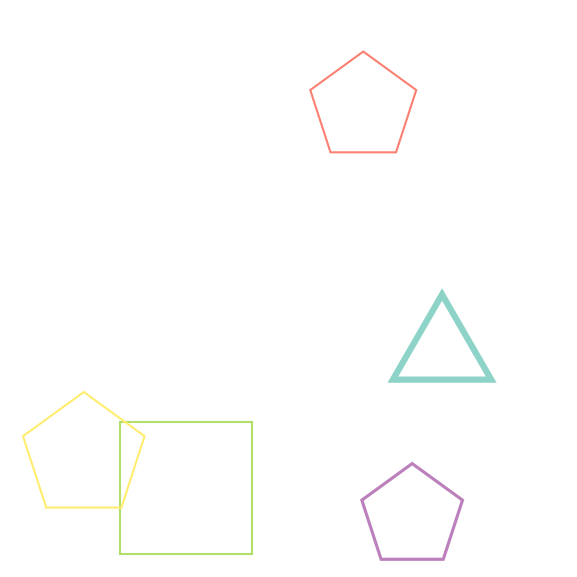[{"shape": "triangle", "thickness": 3, "radius": 0.49, "center": [0.765, 0.391]}, {"shape": "pentagon", "thickness": 1, "radius": 0.48, "center": [0.629, 0.813]}, {"shape": "square", "thickness": 1, "radius": 0.57, "center": [0.322, 0.155]}, {"shape": "pentagon", "thickness": 1.5, "radius": 0.46, "center": [0.714, 0.105]}, {"shape": "pentagon", "thickness": 1, "radius": 0.55, "center": [0.145, 0.21]}]